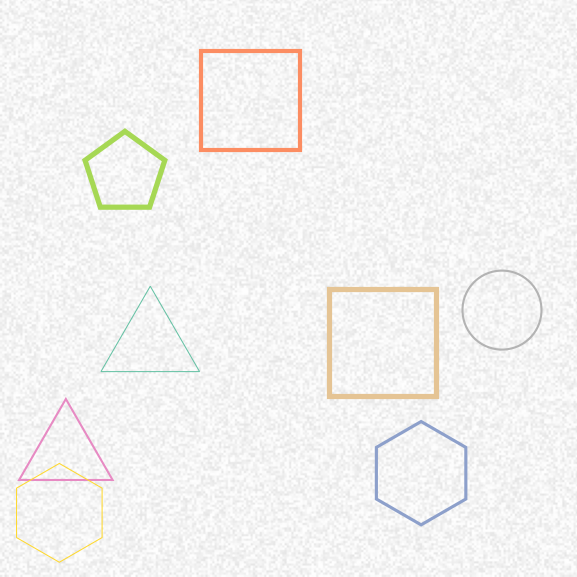[{"shape": "triangle", "thickness": 0.5, "radius": 0.49, "center": [0.26, 0.405]}, {"shape": "square", "thickness": 2, "radius": 0.43, "center": [0.433, 0.826]}, {"shape": "hexagon", "thickness": 1.5, "radius": 0.45, "center": [0.729, 0.18]}, {"shape": "triangle", "thickness": 1, "radius": 0.47, "center": [0.114, 0.215]}, {"shape": "pentagon", "thickness": 2.5, "radius": 0.36, "center": [0.216, 0.699]}, {"shape": "hexagon", "thickness": 0.5, "radius": 0.43, "center": [0.103, 0.111]}, {"shape": "square", "thickness": 2.5, "radius": 0.46, "center": [0.663, 0.407]}, {"shape": "circle", "thickness": 1, "radius": 0.34, "center": [0.869, 0.462]}]